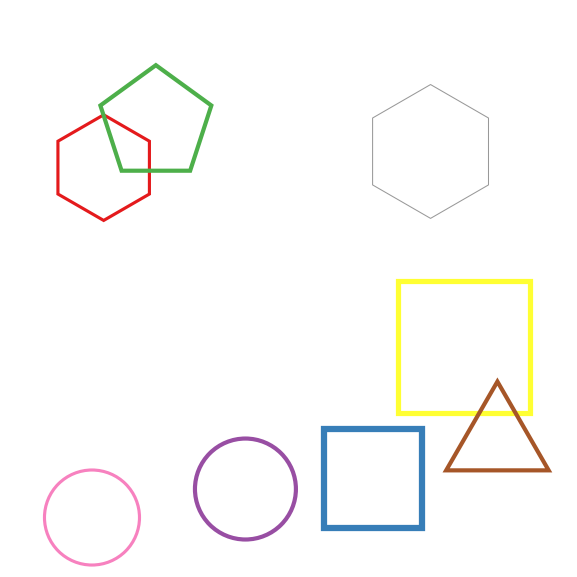[{"shape": "hexagon", "thickness": 1.5, "radius": 0.46, "center": [0.18, 0.709]}, {"shape": "square", "thickness": 3, "radius": 0.42, "center": [0.646, 0.171]}, {"shape": "pentagon", "thickness": 2, "radius": 0.51, "center": [0.27, 0.785]}, {"shape": "circle", "thickness": 2, "radius": 0.44, "center": [0.425, 0.152]}, {"shape": "square", "thickness": 2.5, "radius": 0.57, "center": [0.804, 0.398]}, {"shape": "triangle", "thickness": 2, "radius": 0.51, "center": [0.861, 0.236]}, {"shape": "circle", "thickness": 1.5, "radius": 0.41, "center": [0.159, 0.103]}, {"shape": "hexagon", "thickness": 0.5, "radius": 0.58, "center": [0.746, 0.737]}]